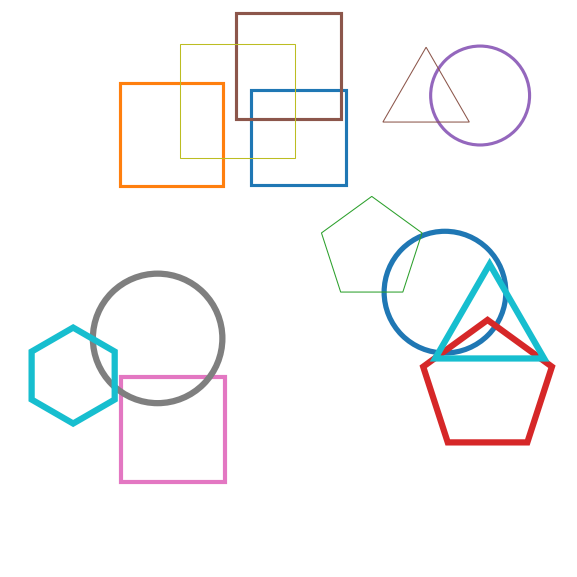[{"shape": "square", "thickness": 1.5, "radius": 0.41, "center": [0.518, 0.761]}, {"shape": "circle", "thickness": 2.5, "radius": 0.53, "center": [0.771, 0.493]}, {"shape": "square", "thickness": 1.5, "radius": 0.45, "center": [0.296, 0.766]}, {"shape": "pentagon", "thickness": 0.5, "radius": 0.46, "center": [0.644, 0.567]}, {"shape": "pentagon", "thickness": 3, "radius": 0.59, "center": [0.844, 0.328]}, {"shape": "circle", "thickness": 1.5, "radius": 0.43, "center": [0.831, 0.834]}, {"shape": "square", "thickness": 1.5, "radius": 0.46, "center": [0.5, 0.885]}, {"shape": "triangle", "thickness": 0.5, "radius": 0.43, "center": [0.738, 0.831]}, {"shape": "square", "thickness": 2, "radius": 0.45, "center": [0.3, 0.255]}, {"shape": "circle", "thickness": 3, "radius": 0.56, "center": [0.273, 0.413]}, {"shape": "square", "thickness": 0.5, "radius": 0.5, "center": [0.412, 0.824]}, {"shape": "triangle", "thickness": 3, "radius": 0.54, "center": [0.848, 0.433]}, {"shape": "hexagon", "thickness": 3, "radius": 0.42, "center": [0.127, 0.349]}]